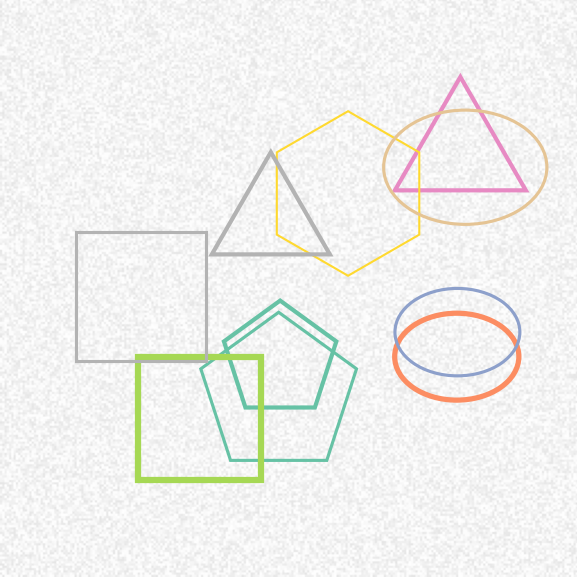[{"shape": "pentagon", "thickness": 1.5, "radius": 0.71, "center": [0.483, 0.317]}, {"shape": "pentagon", "thickness": 2, "radius": 0.51, "center": [0.485, 0.376]}, {"shape": "oval", "thickness": 2.5, "radius": 0.54, "center": [0.791, 0.382]}, {"shape": "oval", "thickness": 1.5, "radius": 0.54, "center": [0.792, 0.424]}, {"shape": "triangle", "thickness": 2, "radius": 0.65, "center": [0.797, 0.735]}, {"shape": "square", "thickness": 3, "radius": 0.53, "center": [0.346, 0.274]}, {"shape": "hexagon", "thickness": 1, "radius": 0.71, "center": [0.603, 0.664]}, {"shape": "oval", "thickness": 1.5, "radius": 0.71, "center": [0.806, 0.71]}, {"shape": "square", "thickness": 1.5, "radius": 0.56, "center": [0.244, 0.485]}, {"shape": "triangle", "thickness": 2, "radius": 0.59, "center": [0.469, 0.618]}]